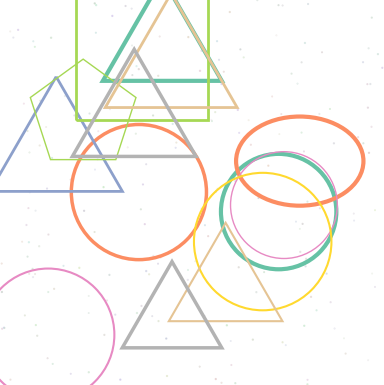[{"shape": "triangle", "thickness": 3, "radius": 0.89, "center": [0.422, 0.879]}, {"shape": "circle", "thickness": 3, "radius": 0.75, "center": [0.724, 0.45]}, {"shape": "oval", "thickness": 3, "radius": 0.83, "center": [0.779, 0.582]}, {"shape": "circle", "thickness": 2.5, "radius": 0.88, "center": [0.361, 0.501]}, {"shape": "triangle", "thickness": 2, "radius": 0.99, "center": [0.146, 0.602]}, {"shape": "circle", "thickness": 1, "radius": 0.69, "center": [0.738, 0.467]}, {"shape": "circle", "thickness": 1.5, "radius": 0.86, "center": [0.125, 0.131]}, {"shape": "pentagon", "thickness": 1, "radius": 0.72, "center": [0.216, 0.702]}, {"shape": "square", "thickness": 2, "radius": 0.86, "center": [0.368, 0.859]}, {"shape": "circle", "thickness": 1.5, "radius": 0.89, "center": [0.682, 0.373]}, {"shape": "triangle", "thickness": 1.5, "radius": 0.85, "center": [0.586, 0.251]}, {"shape": "triangle", "thickness": 2, "radius": 0.99, "center": [0.445, 0.82]}, {"shape": "triangle", "thickness": 2.5, "radius": 0.93, "center": [0.349, 0.686]}, {"shape": "triangle", "thickness": 2.5, "radius": 0.75, "center": [0.447, 0.171]}]